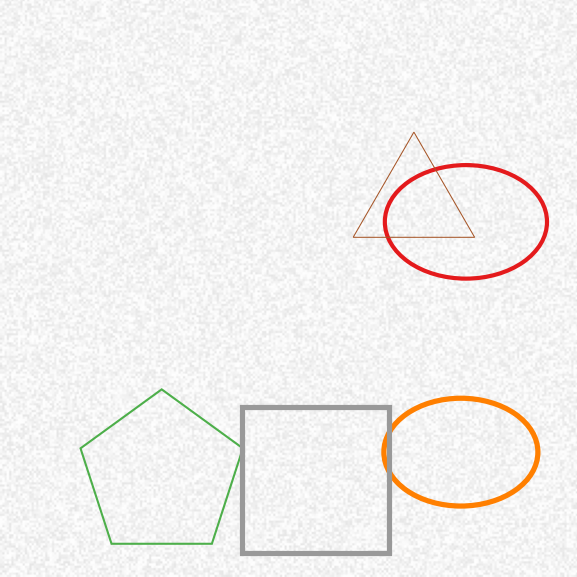[{"shape": "oval", "thickness": 2, "radius": 0.7, "center": [0.807, 0.615]}, {"shape": "pentagon", "thickness": 1, "radius": 0.74, "center": [0.28, 0.177]}, {"shape": "oval", "thickness": 2.5, "radius": 0.67, "center": [0.798, 0.216]}, {"shape": "triangle", "thickness": 0.5, "radius": 0.61, "center": [0.717, 0.649]}, {"shape": "square", "thickness": 2.5, "radius": 0.63, "center": [0.547, 0.168]}]